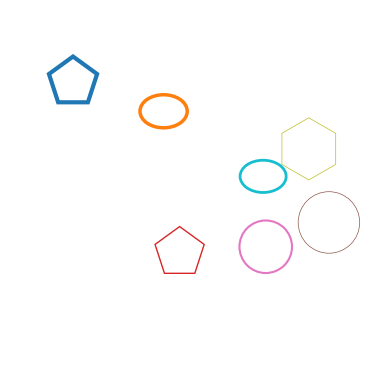[{"shape": "pentagon", "thickness": 3, "radius": 0.33, "center": [0.19, 0.787]}, {"shape": "oval", "thickness": 2.5, "radius": 0.31, "center": [0.425, 0.711]}, {"shape": "pentagon", "thickness": 1, "radius": 0.34, "center": [0.467, 0.344]}, {"shape": "circle", "thickness": 0.5, "radius": 0.4, "center": [0.854, 0.422]}, {"shape": "circle", "thickness": 1.5, "radius": 0.34, "center": [0.69, 0.359]}, {"shape": "hexagon", "thickness": 0.5, "radius": 0.4, "center": [0.802, 0.613]}, {"shape": "oval", "thickness": 2, "radius": 0.3, "center": [0.683, 0.542]}]